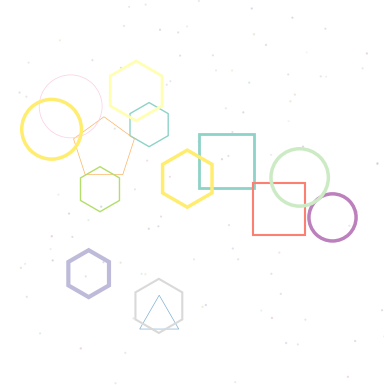[{"shape": "square", "thickness": 2, "radius": 0.35, "center": [0.588, 0.582]}, {"shape": "hexagon", "thickness": 1, "radius": 0.29, "center": [0.387, 0.676]}, {"shape": "hexagon", "thickness": 2, "radius": 0.39, "center": [0.354, 0.764]}, {"shape": "hexagon", "thickness": 3, "radius": 0.3, "center": [0.23, 0.289]}, {"shape": "square", "thickness": 1.5, "radius": 0.34, "center": [0.726, 0.458]}, {"shape": "triangle", "thickness": 0.5, "radius": 0.29, "center": [0.414, 0.175]}, {"shape": "pentagon", "thickness": 0.5, "radius": 0.42, "center": [0.27, 0.614]}, {"shape": "hexagon", "thickness": 1, "radius": 0.29, "center": [0.26, 0.509]}, {"shape": "circle", "thickness": 0.5, "radius": 0.41, "center": [0.184, 0.724]}, {"shape": "hexagon", "thickness": 1.5, "radius": 0.35, "center": [0.413, 0.205]}, {"shape": "circle", "thickness": 2.5, "radius": 0.31, "center": [0.864, 0.435]}, {"shape": "circle", "thickness": 2.5, "radius": 0.37, "center": [0.778, 0.539]}, {"shape": "hexagon", "thickness": 2.5, "radius": 0.37, "center": [0.486, 0.536]}, {"shape": "circle", "thickness": 2.5, "radius": 0.39, "center": [0.134, 0.664]}]